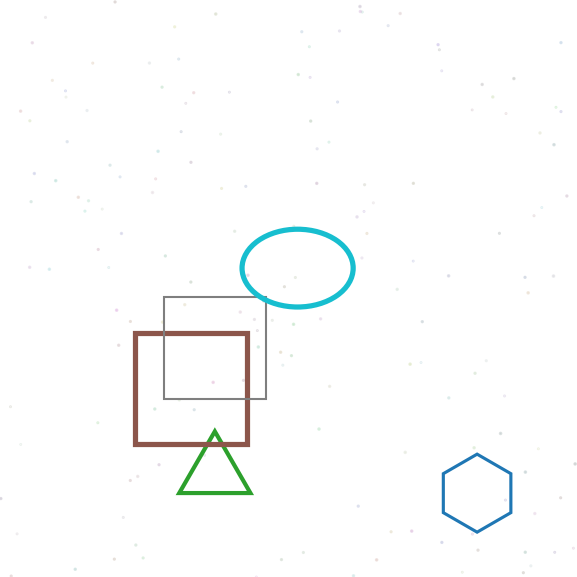[{"shape": "hexagon", "thickness": 1.5, "radius": 0.34, "center": [0.826, 0.145]}, {"shape": "triangle", "thickness": 2, "radius": 0.36, "center": [0.372, 0.181]}, {"shape": "square", "thickness": 2.5, "radius": 0.48, "center": [0.331, 0.327]}, {"shape": "square", "thickness": 1, "radius": 0.44, "center": [0.372, 0.397]}, {"shape": "oval", "thickness": 2.5, "radius": 0.48, "center": [0.515, 0.535]}]